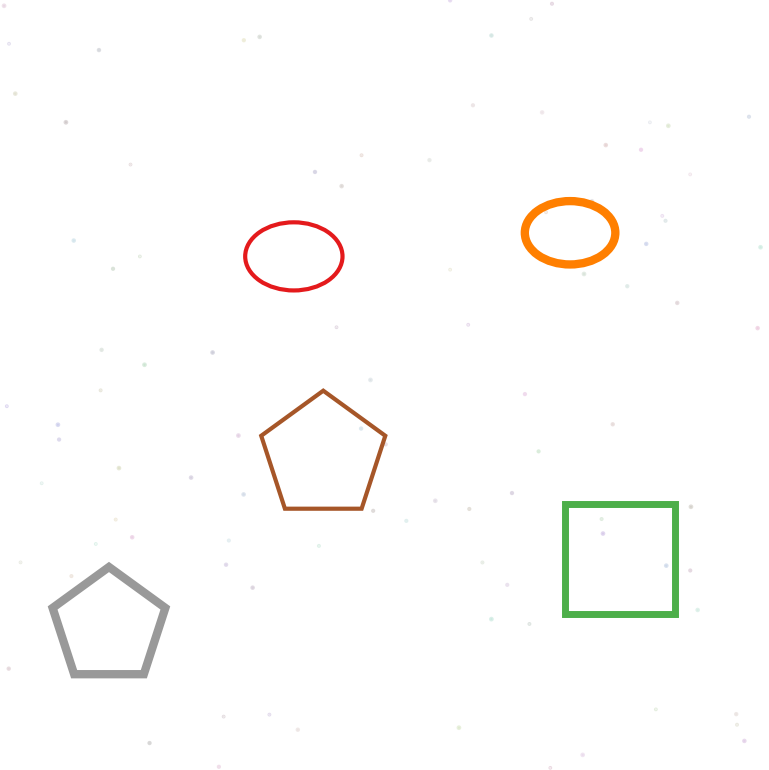[{"shape": "oval", "thickness": 1.5, "radius": 0.32, "center": [0.382, 0.667]}, {"shape": "square", "thickness": 2.5, "radius": 0.36, "center": [0.805, 0.274]}, {"shape": "oval", "thickness": 3, "radius": 0.29, "center": [0.74, 0.698]}, {"shape": "pentagon", "thickness": 1.5, "radius": 0.42, "center": [0.42, 0.408]}, {"shape": "pentagon", "thickness": 3, "radius": 0.38, "center": [0.142, 0.187]}]